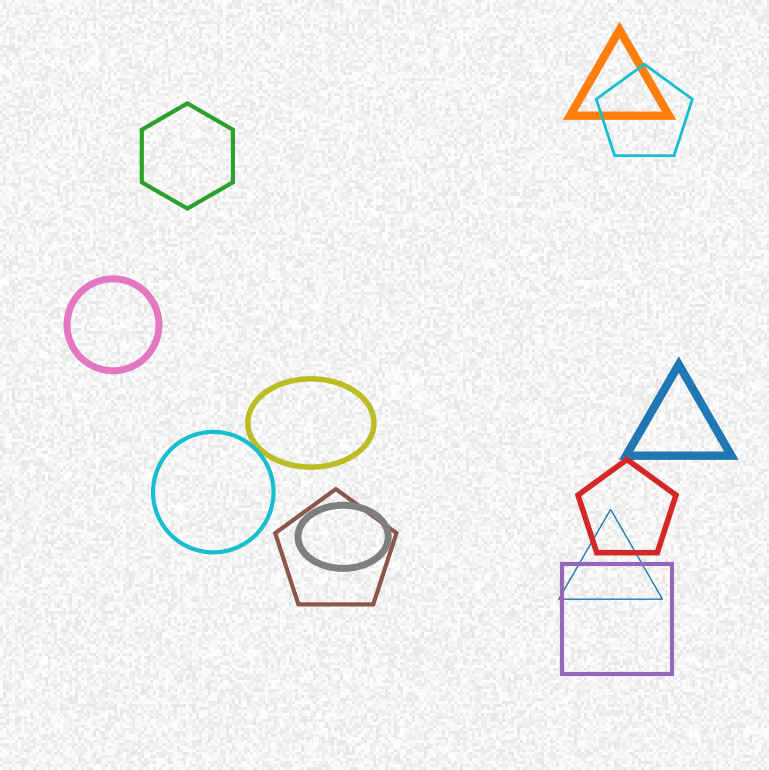[{"shape": "triangle", "thickness": 0.5, "radius": 0.39, "center": [0.793, 0.261]}, {"shape": "triangle", "thickness": 3, "radius": 0.39, "center": [0.882, 0.448]}, {"shape": "triangle", "thickness": 3, "radius": 0.37, "center": [0.805, 0.887]}, {"shape": "hexagon", "thickness": 1.5, "radius": 0.34, "center": [0.243, 0.797]}, {"shape": "pentagon", "thickness": 2, "radius": 0.33, "center": [0.814, 0.336]}, {"shape": "square", "thickness": 1.5, "radius": 0.36, "center": [0.801, 0.197]}, {"shape": "pentagon", "thickness": 1.5, "radius": 0.41, "center": [0.436, 0.282]}, {"shape": "circle", "thickness": 2.5, "radius": 0.3, "center": [0.147, 0.578]}, {"shape": "oval", "thickness": 2.5, "radius": 0.29, "center": [0.446, 0.303]}, {"shape": "oval", "thickness": 2, "radius": 0.41, "center": [0.404, 0.451]}, {"shape": "pentagon", "thickness": 1, "radius": 0.33, "center": [0.837, 0.851]}, {"shape": "circle", "thickness": 1.5, "radius": 0.39, "center": [0.277, 0.361]}]